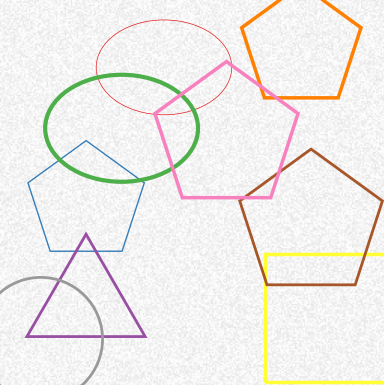[{"shape": "oval", "thickness": 0.5, "radius": 0.88, "center": [0.426, 0.825]}, {"shape": "pentagon", "thickness": 1, "radius": 0.79, "center": [0.224, 0.476]}, {"shape": "oval", "thickness": 3, "radius": 0.99, "center": [0.316, 0.667]}, {"shape": "triangle", "thickness": 2, "radius": 0.89, "center": [0.223, 0.214]}, {"shape": "pentagon", "thickness": 2.5, "radius": 0.81, "center": [0.783, 0.878]}, {"shape": "square", "thickness": 2.5, "radius": 0.83, "center": [0.854, 0.175]}, {"shape": "pentagon", "thickness": 2, "radius": 0.97, "center": [0.808, 0.418]}, {"shape": "pentagon", "thickness": 2.5, "radius": 0.98, "center": [0.588, 0.645]}, {"shape": "circle", "thickness": 2, "radius": 0.8, "center": [0.106, 0.119]}]